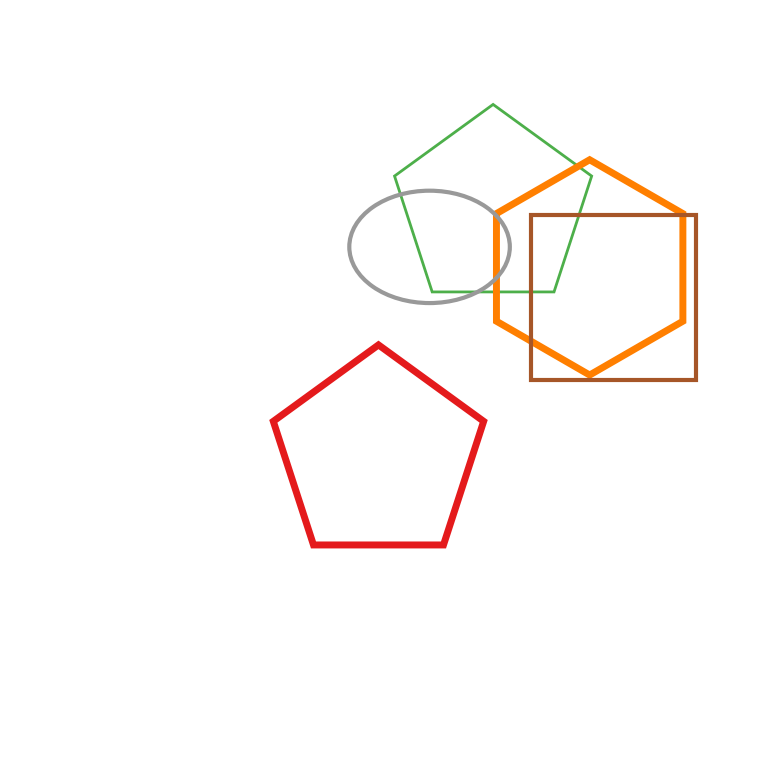[{"shape": "pentagon", "thickness": 2.5, "radius": 0.72, "center": [0.492, 0.408]}, {"shape": "pentagon", "thickness": 1, "radius": 0.67, "center": [0.64, 0.73]}, {"shape": "hexagon", "thickness": 2.5, "radius": 0.7, "center": [0.766, 0.653]}, {"shape": "square", "thickness": 1.5, "radius": 0.54, "center": [0.797, 0.614]}, {"shape": "oval", "thickness": 1.5, "radius": 0.52, "center": [0.558, 0.679]}]